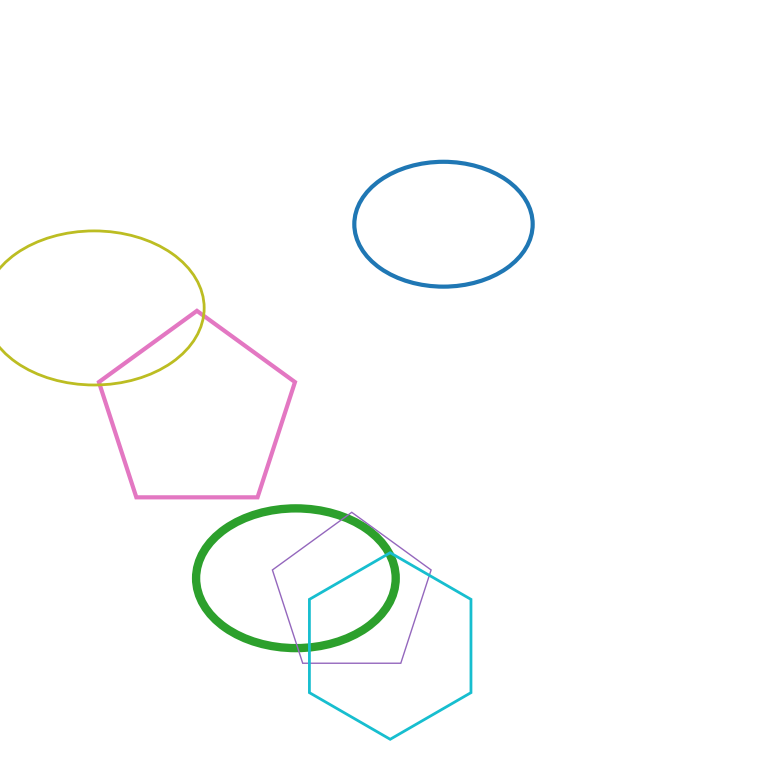[{"shape": "oval", "thickness": 1.5, "radius": 0.58, "center": [0.576, 0.709]}, {"shape": "oval", "thickness": 3, "radius": 0.65, "center": [0.384, 0.249]}, {"shape": "pentagon", "thickness": 0.5, "radius": 0.54, "center": [0.457, 0.226]}, {"shape": "pentagon", "thickness": 1.5, "radius": 0.67, "center": [0.256, 0.462]}, {"shape": "oval", "thickness": 1, "radius": 0.71, "center": [0.122, 0.6]}, {"shape": "hexagon", "thickness": 1, "radius": 0.61, "center": [0.507, 0.161]}]